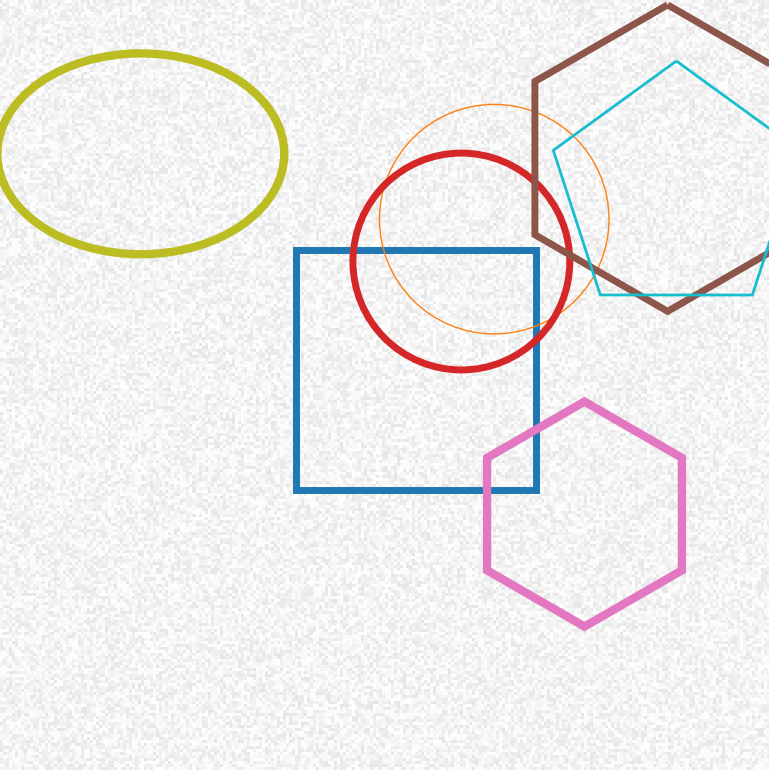[{"shape": "square", "thickness": 2.5, "radius": 0.78, "center": [0.541, 0.519]}, {"shape": "circle", "thickness": 0.5, "radius": 0.75, "center": [0.642, 0.715]}, {"shape": "circle", "thickness": 2.5, "radius": 0.7, "center": [0.599, 0.66]}, {"shape": "hexagon", "thickness": 2.5, "radius": 1.0, "center": [0.867, 0.795]}, {"shape": "hexagon", "thickness": 3, "radius": 0.73, "center": [0.759, 0.332]}, {"shape": "oval", "thickness": 3, "radius": 0.93, "center": [0.183, 0.8]}, {"shape": "pentagon", "thickness": 1, "radius": 0.84, "center": [0.878, 0.753]}]